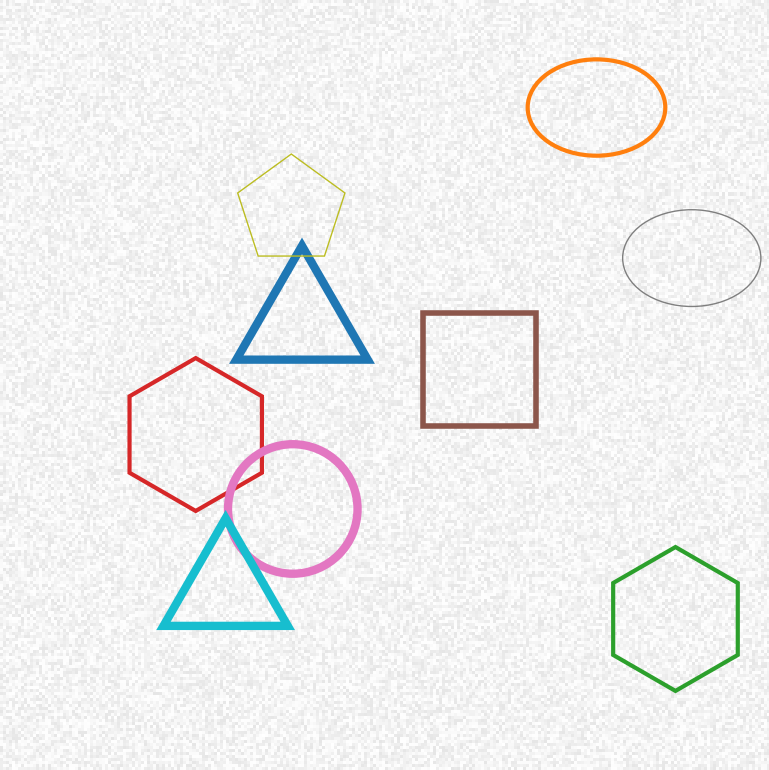[{"shape": "triangle", "thickness": 3, "radius": 0.49, "center": [0.392, 0.582]}, {"shape": "oval", "thickness": 1.5, "radius": 0.45, "center": [0.775, 0.86]}, {"shape": "hexagon", "thickness": 1.5, "radius": 0.47, "center": [0.877, 0.196]}, {"shape": "hexagon", "thickness": 1.5, "radius": 0.5, "center": [0.254, 0.436]}, {"shape": "square", "thickness": 2, "radius": 0.37, "center": [0.623, 0.52]}, {"shape": "circle", "thickness": 3, "radius": 0.42, "center": [0.38, 0.339]}, {"shape": "oval", "thickness": 0.5, "radius": 0.45, "center": [0.898, 0.665]}, {"shape": "pentagon", "thickness": 0.5, "radius": 0.37, "center": [0.378, 0.727]}, {"shape": "triangle", "thickness": 3, "radius": 0.47, "center": [0.293, 0.234]}]